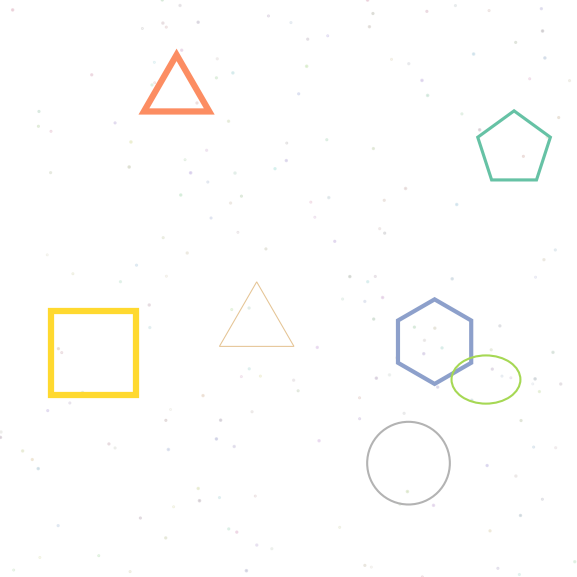[{"shape": "pentagon", "thickness": 1.5, "radius": 0.33, "center": [0.89, 0.741]}, {"shape": "triangle", "thickness": 3, "radius": 0.33, "center": [0.306, 0.839]}, {"shape": "hexagon", "thickness": 2, "radius": 0.37, "center": [0.753, 0.408]}, {"shape": "oval", "thickness": 1, "radius": 0.3, "center": [0.842, 0.342]}, {"shape": "square", "thickness": 3, "radius": 0.37, "center": [0.162, 0.388]}, {"shape": "triangle", "thickness": 0.5, "radius": 0.37, "center": [0.444, 0.437]}, {"shape": "circle", "thickness": 1, "radius": 0.36, "center": [0.707, 0.197]}]